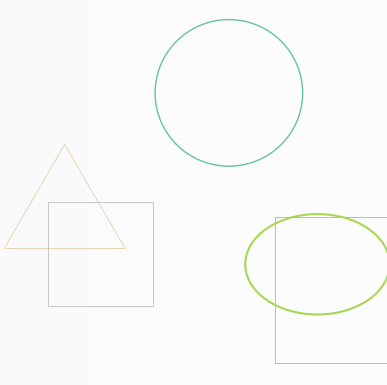[{"shape": "circle", "thickness": 1, "radius": 0.95, "center": [0.591, 0.759]}, {"shape": "square", "thickness": 0.5, "radius": 0.95, "center": [0.898, 0.247]}, {"shape": "oval", "thickness": 1.5, "radius": 0.93, "center": [0.819, 0.314]}, {"shape": "triangle", "thickness": 0.5, "radius": 0.9, "center": [0.167, 0.445]}, {"shape": "square", "thickness": 0.5, "radius": 0.68, "center": [0.259, 0.341]}]